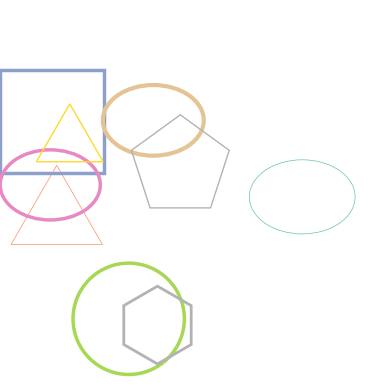[{"shape": "oval", "thickness": 0.5, "radius": 0.69, "center": [0.785, 0.489]}, {"shape": "triangle", "thickness": 0.5, "radius": 0.69, "center": [0.147, 0.433]}, {"shape": "square", "thickness": 2.5, "radius": 0.67, "center": [0.135, 0.684]}, {"shape": "oval", "thickness": 2.5, "radius": 0.65, "center": [0.13, 0.52]}, {"shape": "circle", "thickness": 2.5, "radius": 0.72, "center": [0.334, 0.172]}, {"shape": "triangle", "thickness": 1, "radius": 0.5, "center": [0.181, 0.63]}, {"shape": "oval", "thickness": 3, "radius": 0.66, "center": [0.398, 0.687]}, {"shape": "pentagon", "thickness": 1, "radius": 0.67, "center": [0.468, 0.568]}, {"shape": "hexagon", "thickness": 2, "radius": 0.51, "center": [0.409, 0.156]}]